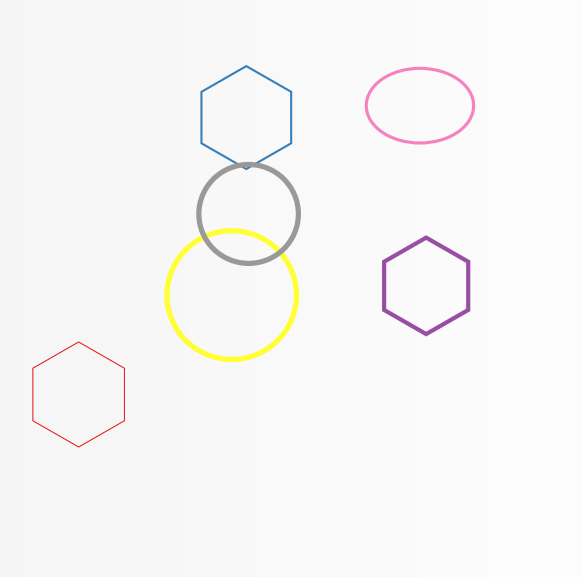[{"shape": "hexagon", "thickness": 0.5, "radius": 0.45, "center": [0.135, 0.316]}, {"shape": "hexagon", "thickness": 1, "radius": 0.45, "center": [0.424, 0.796]}, {"shape": "hexagon", "thickness": 2, "radius": 0.42, "center": [0.733, 0.504]}, {"shape": "circle", "thickness": 2.5, "radius": 0.56, "center": [0.399, 0.488]}, {"shape": "oval", "thickness": 1.5, "radius": 0.46, "center": [0.722, 0.816]}, {"shape": "circle", "thickness": 2.5, "radius": 0.43, "center": [0.428, 0.629]}]